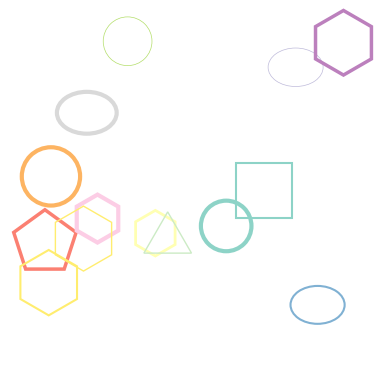[{"shape": "circle", "thickness": 3, "radius": 0.33, "center": [0.587, 0.413]}, {"shape": "square", "thickness": 1.5, "radius": 0.36, "center": [0.686, 0.505]}, {"shape": "hexagon", "thickness": 2, "radius": 0.3, "center": [0.404, 0.394]}, {"shape": "oval", "thickness": 0.5, "radius": 0.36, "center": [0.768, 0.825]}, {"shape": "pentagon", "thickness": 2.5, "radius": 0.43, "center": [0.117, 0.37]}, {"shape": "oval", "thickness": 1.5, "radius": 0.35, "center": [0.825, 0.208]}, {"shape": "circle", "thickness": 3, "radius": 0.38, "center": [0.132, 0.542]}, {"shape": "circle", "thickness": 0.5, "radius": 0.32, "center": [0.331, 0.893]}, {"shape": "hexagon", "thickness": 3, "radius": 0.31, "center": [0.253, 0.432]}, {"shape": "oval", "thickness": 3, "radius": 0.39, "center": [0.225, 0.707]}, {"shape": "hexagon", "thickness": 2.5, "radius": 0.42, "center": [0.892, 0.889]}, {"shape": "triangle", "thickness": 1, "radius": 0.36, "center": [0.436, 0.378]}, {"shape": "hexagon", "thickness": 1.5, "radius": 0.42, "center": [0.127, 0.266]}, {"shape": "hexagon", "thickness": 1, "radius": 0.42, "center": [0.217, 0.38]}]